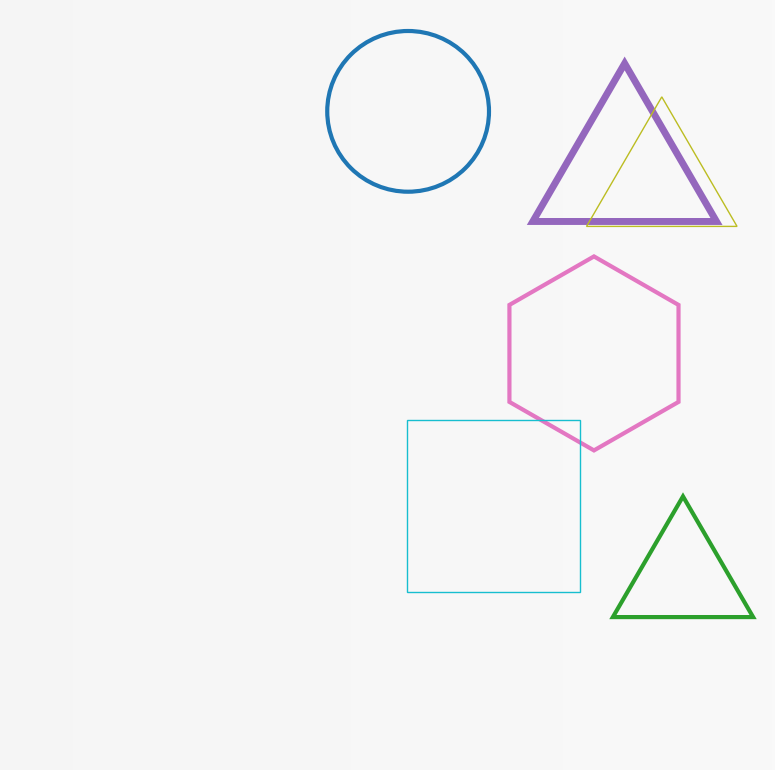[{"shape": "circle", "thickness": 1.5, "radius": 0.52, "center": [0.527, 0.855]}, {"shape": "triangle", "thickness": 1.5, "radius": 0.52, "center": [0.881, 0.251]}, {"shape": "triangle", "thickness": 2.5, "radius": 0.68, "center": [0.806, 0.781]}, {"shape": "hexagon", "thickness": 1.5, "radius": 0.63, "center": [0.766, 0.541]}, {"shape": "triangle", "thickness": 0.5, "radius": 0.56, "center": [0.854, 0.762]}, {"shape": "square", "thickness": 0.5, "radius": 0.56, "center": [0.637, 0.343]}]